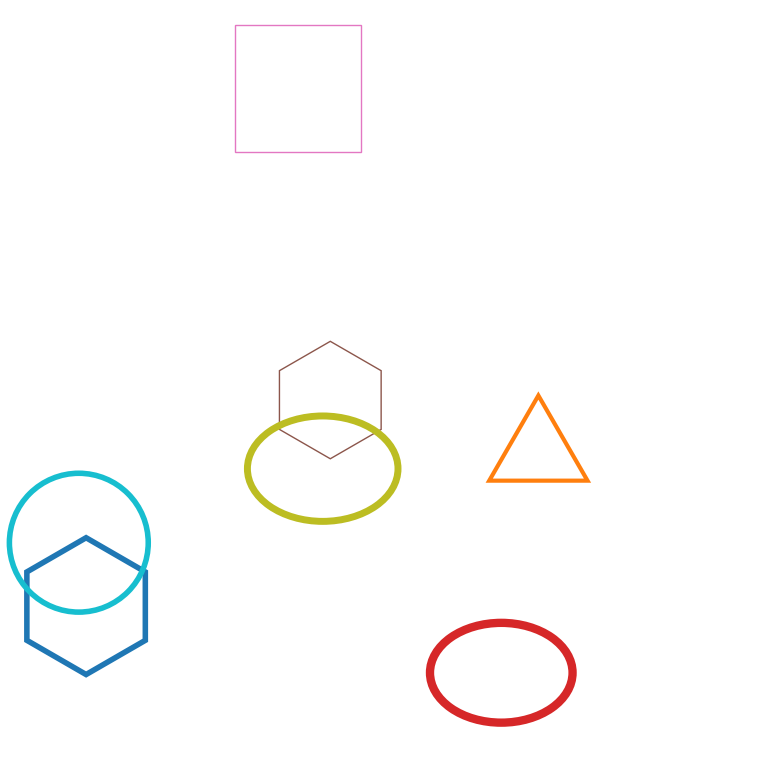[{"shape": "hexagon", "thickness": 2, "radius": 0.44, "center": [0.112, 0.213]}, {"shape": "triangle", "thickness": 1.5, "radius": 0.37, "center": [0.699, 0.413]}, {"shape": "oval", "thickness": 3, "radius": 0.46, "center": [0.651, 0.126]}, {"shape": "hexagon", "thickness": 0.5, "radius": 0.38, "center": [0.429, 0.48]}, {"shape": "square", "thickness": 0.5, "radius": 0.41, "center": [0.388, 0.885]}, {"shape": "oval", "thickness": 2.5, "radius": 0.49, "center": [0.419, 0.391]}, {"shape": "circle", "thickness": 2, "radius": 0.45, "center": [0.102, 0.295]}]